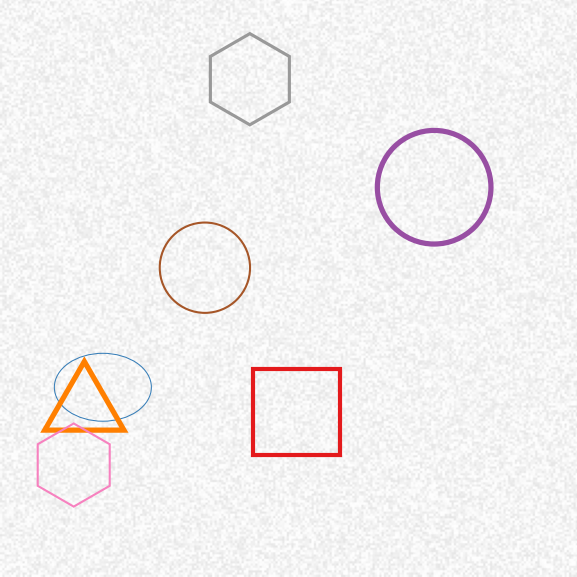[{"shape": "square", "thickness": 2, "radius": 0.37, "center": [0.514, 0.286]}, {"shape": "oval", "thickness": 0.5, "radius": 0.42, "center": [0.178, 0.329]}, {"shape": "circle", "thickness": 2.5, "radius": 0.49, "center": [0.752, 0.675]}, {"shape": "triangle", "thickness": 2.5, "radius": 0.4, "center": [0.146, 0.294]}, {"shape": "circle", "thickness": 1, "radius": 0.39, "center": [0.355, 0.536]}, {"shape": "hexagon", "thickness": 1, "radius": 0.36, "center": [0.128, 0.194]}, {"shape": "hexagon", "thickness": 1.5, "radius": 0.39, "center": [0.433, 0.862]}]